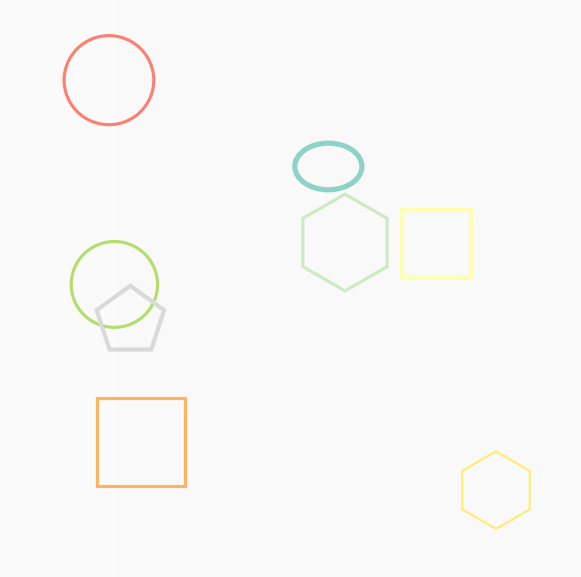[{"shape": "oval", "thickness": 2.5, "radius": 0.29, "center": [0.565, 0.711]}, {"shape": "square", "thickness": 2, "radius": 0.3, "center": [0.752, 0.577]}, {"shape": "circle", "thickness": 1.5, "radius": 0.39, "center": [0.187, 0.86]}, {"shape": "square", "thickness": 1.5, "radius": 0.38, "center": [0.243, 0.234]}, {"shape": "circle", "thickness": 1.5, "radius": 0.37, "center": [0.197, 0.507]}, {"shape": "pentagon", "thickness": 2, "radius": 0.31, "center": [0.224, 0.443]}, {"shape": "hexagon", "thickness": 1.5, "radius": 0.42, "center": [0.594, 0.579]}, {"shape": "hexagon", "thickness": 1, "radius": 0.33, "center": [0.853, 0.15]}]